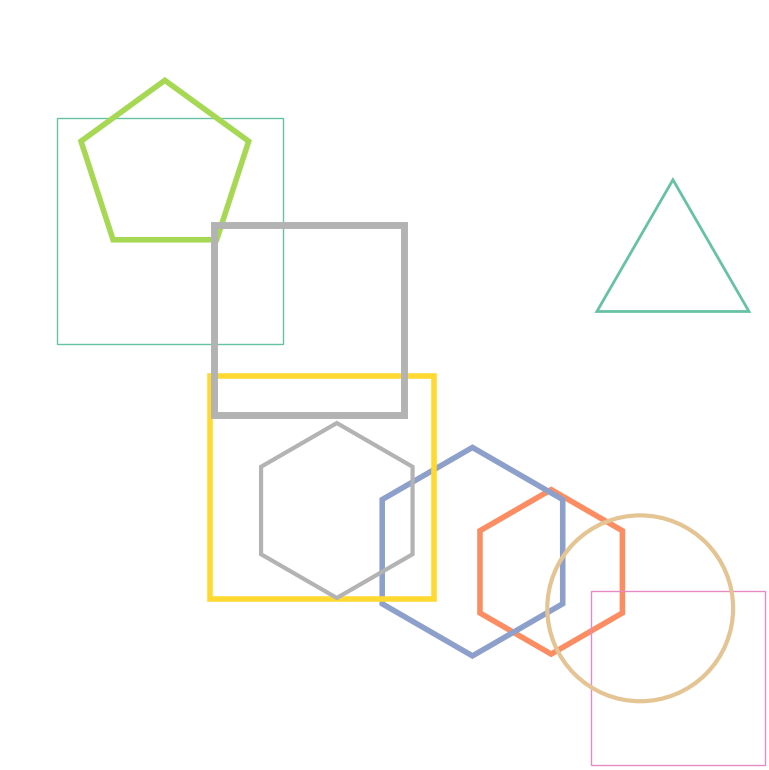[{"shape": "triangle", "thickness": 1, "radius": 0.57, "center": [0.874, 0.652]}, {"shape": "square", "thickness": 0.5, "radius": 0.73, "center": [0.22, 0.7]}, {"shape": "hexagon", "thickness": 2, "radius": 0.53, "center": [0.716, 0.257]}, {"shape": "hexagon", "thickness": 2, "radius": 0.68, "center": [0.614, 0.284]}, {"shape": "square", "thickness": 0.5, "radius": 0.57, "center": [0.881, 0.12]}, {"shape": "pentagon", "thickness": 2, "radius": 0.57, "center": [0.214, 0.781]}, {"shape": "square", "thickness": 2, "radius": 0.72, "center": [0.418, 0.367]}, {"shape": "circle", "thickness": 1.5, "radius": 0.6, "center": [0.831, 0.21]}, {"shape": "hexagon", "thickness": 1.5, "radius": 0.57, "center": [0.437, 0.337]}, {"shape": "square", "thickness": 2.5, "radius": 0.62, "center": [0.401, 0.585]}]